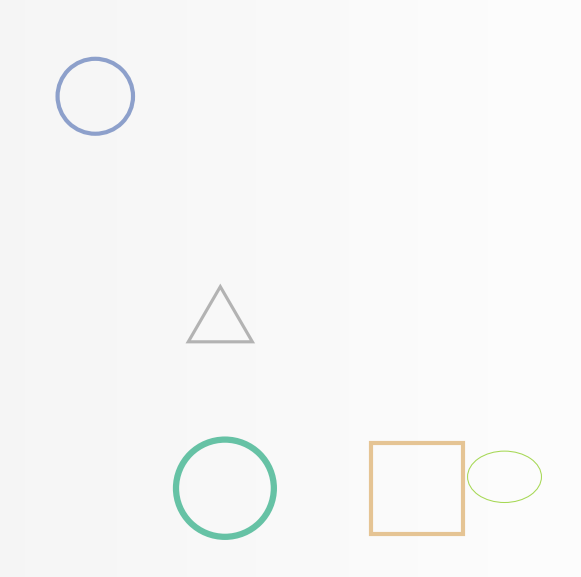[{"shape": "circle", "thickness": 3, "radius": 0.42, "center": [0.387, 0.154]}, {"shape": "circle", "thickness": 2, "radius": 0.32, "center": [0.164, 0.832]}, {"shape": "oval", "thickness": 0.5, "radius": 0.32, "center": [0.868, 0.173]}, {"shape": "square", "thickness": 2, "radius": 0.4, "center": [0.717, 0.153]}, {"shape": "triangle", "thickness": 1.5, "radius": 0.32, "center": [0.379, 0.439]}]